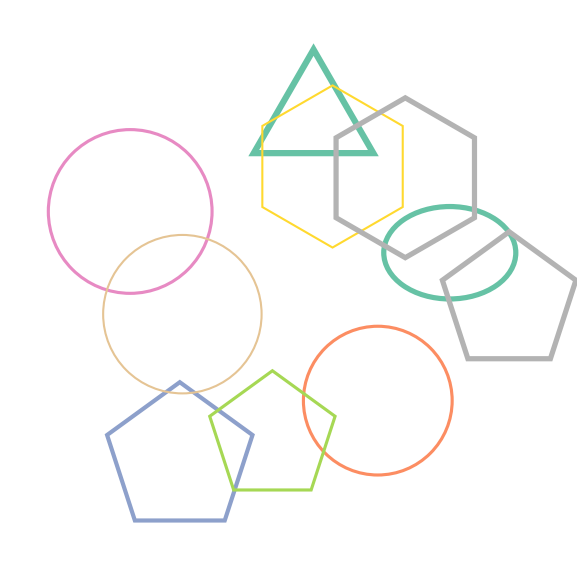[{"shape": "triangle", "thickness": 3, "radius": 0.6, "center": [0.543, 0.794]}, {"shape": "oval", "thickness": 2.5, "radius": 0.57, "center": [0.779, 0.561]}, {"shape": "circle", "thickness": 1.5, "radius": 0.64, "center": [0.654, 0.305]}, {"shape": "pentagon", "thickness": 2, "radius": 0.66, "center": [0.311, 0.205]}, {"shape": "circle", "thickness": 1.5, "radius": 0.71, "center": [0.225, 0.633]}, {"shape": "pentagon", "thickness": 1.5, "radius": 0.57, "center": [0.472, 0.243]}, {"shape": "hexagon", "thickness": 1, "radius": 0.7, "center": [0.576, 0.711]}, {"shape": "circle", "thickness": 1, "radius": 0.69, "center": [0.316, 0.455]}, {"shape": "hexagon", "thickness": 2.5, "radius": 0.69, "center": [0.702, 0.691]}, {"shape": "pentagon", "thickness": 2.5, "radius": 0.61, "center": [0.882, 0.476]}]